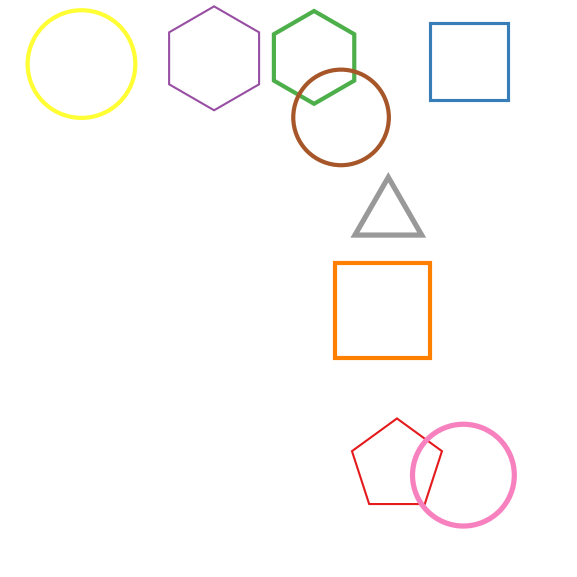[{"shape": "pentagon", "thickness": 1, "radius": 0.41, "center": [0.687, 0.193]}, {"shape": "square", "thickness": 1.5, "radius": 0.34, "center": [0.812, 0.892]}, {"shape": "hexagon", "thickness": 2, "radius": 0.4, "center": [0.544, 0.9]}, {"shape": "hexagon", "thickness": 1, "radius": 0.45, "center": [0.371, 0.898]}, {"shape": "square", "thickness": 2, "radius": 0.41, "center": [0.662, 0.462]}, {"shape": "circle", "thickness": 2, "radius": 0.47, "center": [0.141, 0.888]}, {"shape": "circle", "thickness": 2, "radius": 0.41, "center": [0.591, 0.796]}, {"shape": "circle", "thickness": 2.5, "radius": 0.44, "center": [0.802, 0.176]}, {"shape": "triangle", "thickness": 2.5, "radius": 0.33, "center": [0.672, 0.625]}]